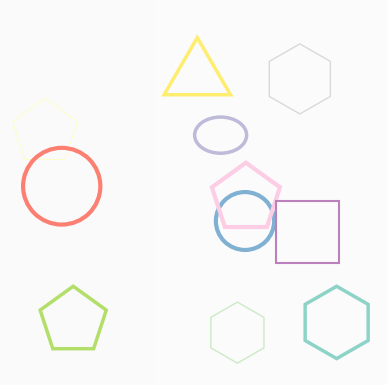[{"shape": "hexagon", "thickness": 2.5, "radius": 0.47, "center": [0.869, 0.163]}, {"shape": "pentagon", "thickness": 0.5, "radius": 0.44, "center": [0.116, 0.657]}, {"shape": "oval", "thickness": 2.5, "radius": 0.34, "center": [0.569, 0.649]}, {"shape": "circle", "thickness": 3, "radius": 0.5, "center": [0.159, 0.516]}, {"shape": "circle", "thickness": 3, "radius": 0.38, "center": [0.632, 0.426]}, {"shape": "pentagon", "thickness": 2.5, "radius": 0.45, "center": [0.189, 0.167]}, {"shape": "pentagon", "thickness": 3, "radius": 0.46, "center": [0.635, 0.485]}, {"shape": "hexagon", "thickness": 1, "radius": 0.45, "center": [0.774, 0.795]}, {"shape": "square", "thickness": 1.5, "radius": 0.41, "center": [0.795, 0.398]}, {"shape": "hexagon", "thickness": 1, "radius": 0.4, "center": [0.613, 0.136]}, {"shape": "triangle", "thickness": 2.5, "radius": 0.49, "center": [0.509, 0.803]}]